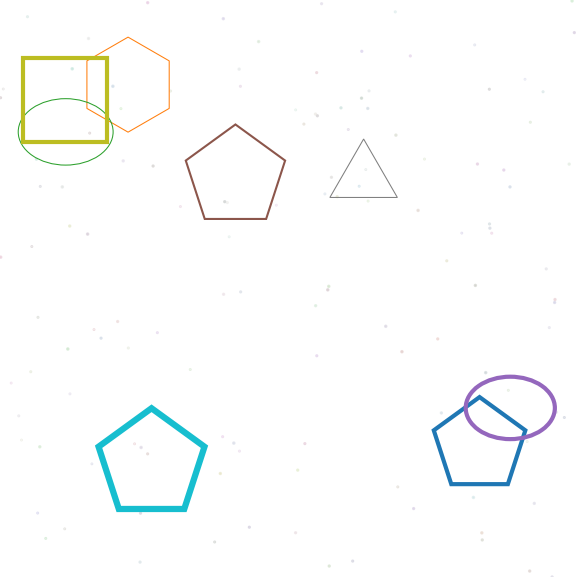[{"shape": "pentagon", "thickness": 2, "radius": 0.42, "center": [0.83, 0.228]}, {"shape": "hexagon", "thickness": 0.5, "radius": 0.41, "center": [0.222, 0.853]}, {"shape": "oval", "thickness": 0.5, "radius": 0.41, "center": [0.114, 0.771]}, {"shape": "oval", "thickness": 2, "radius": 0.39, "center": [0.884, 0.293]}, {"shape": "pentagon", "thickness": 1, "radius": 0.45, "center": [0.408, 0.693]}, {"shape": "triangle", "thickness": 0.5, "radius": 0.34, "center": [0.63, 0.691]}, {"shape": "square", "thickness": 2, "radius": 0.36, "center": [0.112, 0.826]}, {"shape": "pentagon", "thickness": 3, "radius": 0.48, "center": [0.262, 0.196]}]